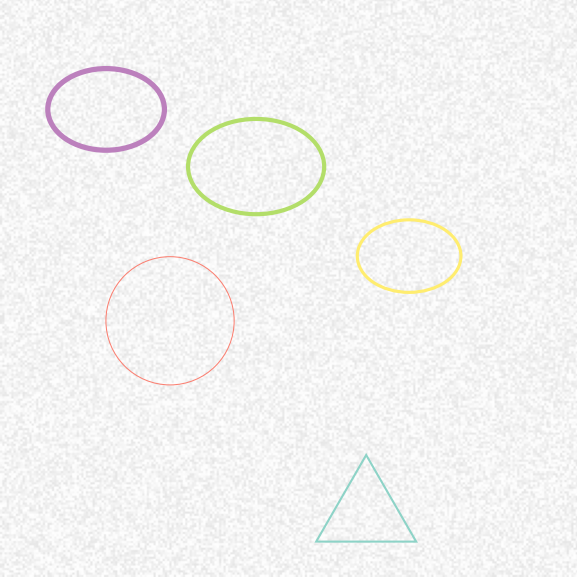[{"shape": "triangle", "thickness": 1, "radius": 0.5, "center": [0.634, 0.111]}, {"shape": "circle", "thickness": 0.5, "radius": 0.56, "center": [0.294, 0.444]}, {"shape": "oval", "thickness": 2, "radius": 0.59, "center": [0.443, 0.711]}, {"shape": "oval", "thickness": 2.5, "radius": 0.5, "center": [0.184, 0.81]}, {"shape": "oval", "thickness": 1.5, "radius": 0.45, "center": [0.708, 0.556]}]